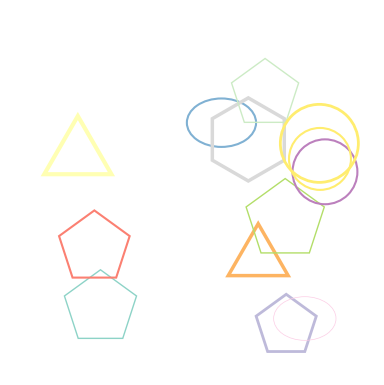[{"shape": "pentagon", "thickness": 1, "radius": 0.49, "center": [0.261, 0.201]}, {"shape": "triangle", "thickness": 3, "radius": 0.5, "center": [0.202, 0.598]}, {"shape": "pentagon", "thickness": 2, "radius": 0.41, "center": [0.743, 0.153]}, {"shape": "pentagon", "thickness": 1.5, "radius": 0.48, "center": [0.245, 0.357]}, {"shape": "oval", "thickness": 1.5, "radius": 0.45, "center": [0.575, 0.681]}, {"shape": "triangle", "thickness": 2.5, "radius": 0.45, "center": [0.671, 0.329]}, {"shape": "pentagon", "thickness": 1, "radius": 0.53, "center": [0.741, 0.429]}, {"shape": "oval", "thickness": 0.5, "radius": 0.4, "center": [0.792, 0.173]}, {"shape": "hexagon", "thickness": 2.5, "radius": 0.54, "center": [0.645, 0.638]}, {"shape": "circle", "thickness": 1.5, "radius": 0.42, "center": [0.844, 0.554]}, {"shape": "pentagon", "thickness": 1, "radius": 0.46, "center": [0.689, 0.756]}, {"shape": "circle", "thickness": 1.5, "radius": 0.4, "center": [0.831, 0.587]}, {"shape": "circle", "thickness": 2, "radius": 0.51, "center": [0.829, 0.628]}]